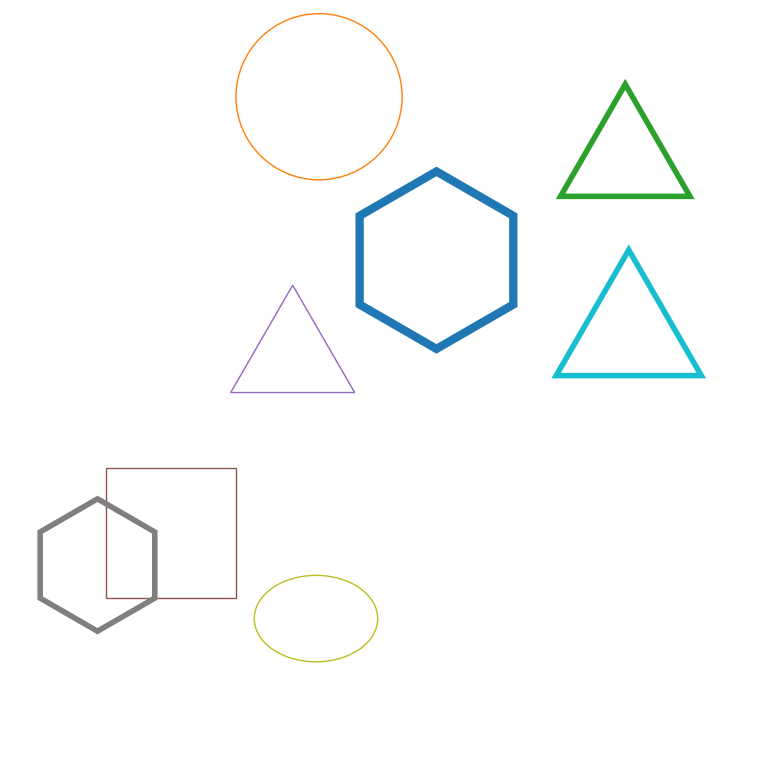[{"shape": "hexagon", "thickness": 3, "radius": 0.58, "center": [0.567, 0.662]}, {"shape": "circle", "thickness": 0.5, "radius": 0.54, "center": [0.414, 0.874]}, {"shape": "triangle", "thickness": 2, "radius": 0.49, "center": [0.812, 0.793]}, {"shape": "triangle", "thickness": 0.5, "radius": 0.46, "center": [0.38, 0.537]}, {"shape": "square", "thickness": 0.5, "radius": 0.42, "center": [0.222, 0.308]}, {"shape": "hexagon", "thickness": 2, "radius": 0.43, "center": [0.127, 0.266]}, {"shape": "oval", "thickness": 0.5, "radius": 0.4, "center": [0.41, 0.197]}, {"shape": "triangle", "thickness": 2, "radius": 0.54, "center": [0.817, 0.567]}]